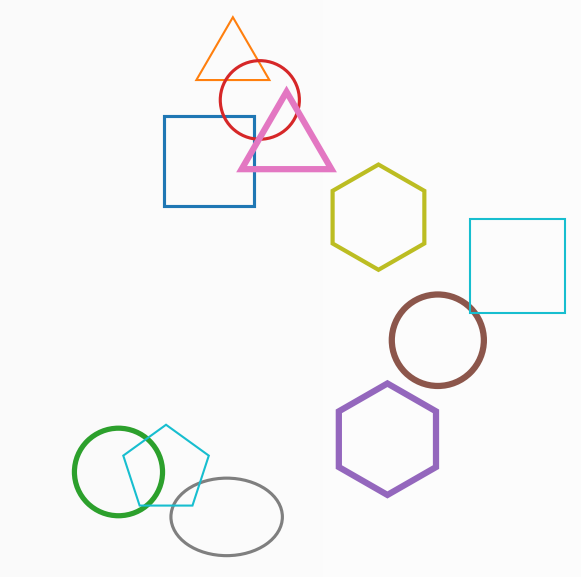[{"shape": "square", "thickness": 1.5, "radius": 0.39, "center": [0.36, 0.721]}, {"shape": "triangle", "thickness": 1, "radius": 0.36, "center": [0.401, 0.897]}, {"shape": "circle", "thickness": 2.5, "radius": 0.38, "center": [0.204, 0.182]}, {"shape": "circle", "thickness": 1.5, "radius": 0.34, "center": [0.447, 0.826]}, {"shape": "hexagon", "thickness": 3, "radius": 0.48, "center": [0.667, 0.239]}, {"shape": "circle", "thickness": 3, "radius": 0.4, "center": [0.753, 0.41]}, {"shape": "triangle", "thickness": 3, "radius": 0.45, "center": [0.493, 0.751]}, {"shape": "oval", "thickness": 1.5, "radius": 0.48, "center": [0.39, 0.104]}, {"shape": "hexagon", "thickness": 2, "radius": 0.46, "center": [0.651, 0.623]}, {"shape": "pentagon", "thickness": 1, "radius": 0.39, "center": [0.286, 0.186]}, {"shape": "square", "thickness": 1, "radius": 0.41, "center": [0.89, 0.538]}]